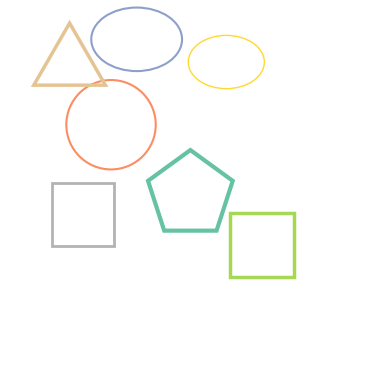[{"shape": "pentagon", "thickness": 3, "radius": 0.58, "center": [0.495, 0.495]}, {"shape": "circle", "thickness": 1.5, "radius": 0.58, "center": [0.288, 0.676]}, {"shape": "oval", "thickness": 1.5, "radius": 0.59, "center": [0.355, 0.898]}, {"shape": "square", "thickness": 2.5, "radius": 0.42, "center": [0.679, 0.363]}, {"shape": "oval", "thickness": 1, "radius": 0.49, "center": [0.588, 0.839]}, {"shape": "triangle", "thickness": 2.5, "radius": 0.54, "center": [0.181, 0.832]}, {"shape": "square", "thickness": 2, "radius": 0.41, "center": [0.216, 0.443]}]